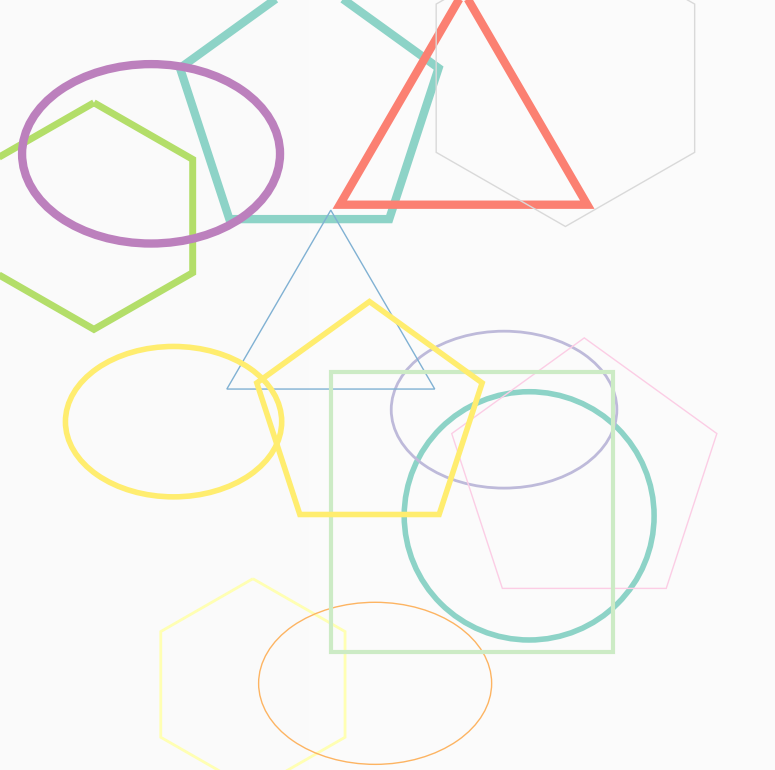[{"shape": "circle", "thickness": 2, "radius": 0.81, "center": [0.683, 0.33]}, {"shape": "pentagon", "thickness": 3, "radius": 0.88, "center": [0.399, 0.857]}, {"shape": "hexagon", "thickness": 1, "radius": 0.69, "center": [0.326, 0.111]}, {"shape": "oval", "thickness": 1, "radius": 0.73, "center": [0.65, 0.468]}, {"shape": "triangle", "thickness": 3, "radius": 0.92, "center": [0.598, 0.826]}, {"shape": "triangle", "thickness": 0.5, "radius": 0.77, "center": [0.427, 0.572]}, {"shape": "oval", "thickness": 0.5, "radius": 0.75, "center": [0.484, 0.113]}, {"shape": "hexagon", "thickness": 2.5, "radius": 0.74, "center": [0.121, 0.719]}, {"shape": "pentagon", "thickness": 0.5, "radius": 0.9, "center": [0.754, 0.381]}, {"shape": "hexagon", "thickness": 0.5, "radius": 0.96, "center": [0.73, 0.898]}, {"shape": "oval", "thickness": 3, "radius": 0.83, "center": [0.195, 0.8]}, {"shape": "square", "thickness": 1.5, "radius": 0.91, "center": [0.609, 0.335]}, {"shape": "pentagon", "thickness": 2, "radius": 0.76, "center": [0.477, 0.455]}, {"shape": "oval", "thickness": 2, "radius": 0.7, "center": [0.224, 0.452]}]